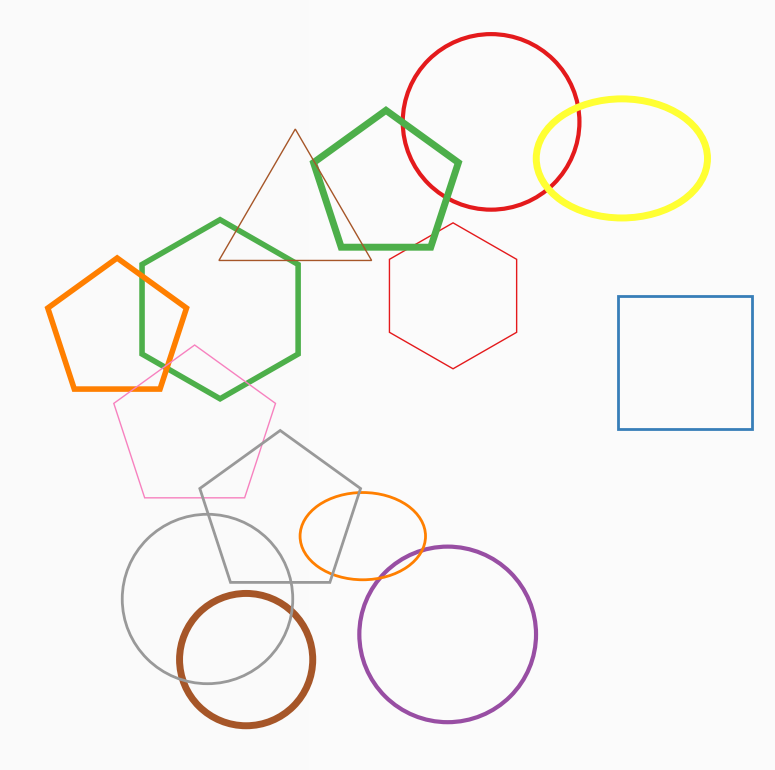[{"shape": "hexagon", "thickness": 0.5, "radius": 0.47, "center": [0.585, 0.616]}, {"shape": "circle", "thickness": 1.5, "radius": 0.57, "center": [0.634, 0.842]}, {"shape": "square", "thickness": 1, "radius": 0.43, "center": [0.884, 0.53]}, {"shape": "pentagon", "thickness": 2.5, "radius": 0.49, "center": [0.498, 0.758]}, {"shape": "hexagon", "thickness": 2, "radius": 0.58, "center": [0.284, 0.598]}, {"shape": "circle", "thickness": 1.5, "radius": 0.57, "center": [0.578, 0.176]}, {"shape": "oval", "thickness": 1, "radius": 0.4, "center": [0.468, 0.304]}, {"shape": "pentagon", "thickness": 2, "radius": 0.47, "center": [0.151, 0.571]}, {"shape": "oval", "thickness": 2.5, "radius": 0.55, "center": [0.802, 0.794]}, {"shape": "triangle", "thickness": 0.5, "radius": 0.57, "center": [0.381, 0.719]}, {"shape": "circle", "thickness": 2.5, "radius": 0.43, "center": [0.318, 0.143]}, {"shape": "pentagon", "thickness": 0.5, "radius": 0.55, "center": [0.251, 0.442]}, {"shape": "pentagon", "thickness": 1, "radius": 0.55, "center": [0.362, 0.332]}, {"shape": "circle", "thickness": 1, "radius": 0.55, "center": [0.268, 0.222]}]